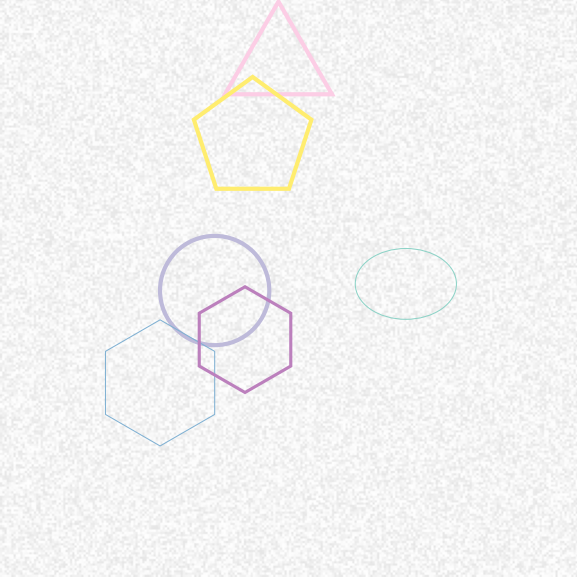[{"shape": "oval", "thickness": 0.5, "radius": 0.44, "center": [0.703, 0.508]}, {"shape": "circle", "thickness": 2, "radius": 0.47, "center": [0.372, 0.496]}, {"shape": "hexagon", "thickness": 0.5, "radius": 0.55, "center": [0.277, 0.336]}, {"shape": "triangle", "thickness": 2, "radius": 0.53, "center": [0.482, 0.889]}, {"shape": "hexagon", "thickness": 1.5, "radius": 0.46, "center": [0.424, 0.411]}, {"shape": "pentagon", "thickness": 2, "radius": 0.54, "center": [0.437, 0.759]}]